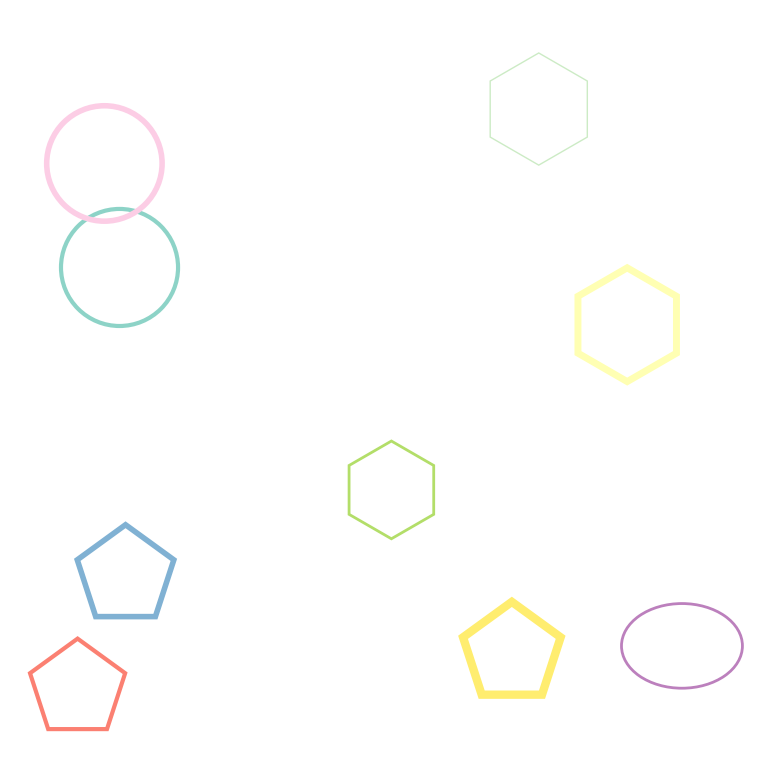[{"shape": "circle", "thickness": 1.5, "radius": 0.38, "center": [0.155, 0.653]}, {"shape": "hexagon", "thickness": 2.5, "radius": 0.37, "center": [0.815, 0.578]}, {"shape": "pentagon", "thickness": 1.5, "radius": 0.32, "center": [0.101, 0.106]}, {"shape": "pentagon", "thickness": 2, "radius": 0.33, "center": [0.163, 0.253]}, {"shape": "hexagon", "thickness": 1, "radius": 0.32, "center": [0.508, 0.364]}, {"shape": "circle", "thickness": 2, "radius": 0.37, "center": [0.136, 0.788]}, {"shape": "oval", "thickness": 1, "radius": 0.39, "center": [0.886, 0.161]}, {"shape": "hexagon", "thickness": 0.5, "radius": 0.36, "center": [0.7, 0.858]}, {"shape": "pentagon", "thickness": 3, "radius": 0.33, "center": [0.665, 0.152]}]